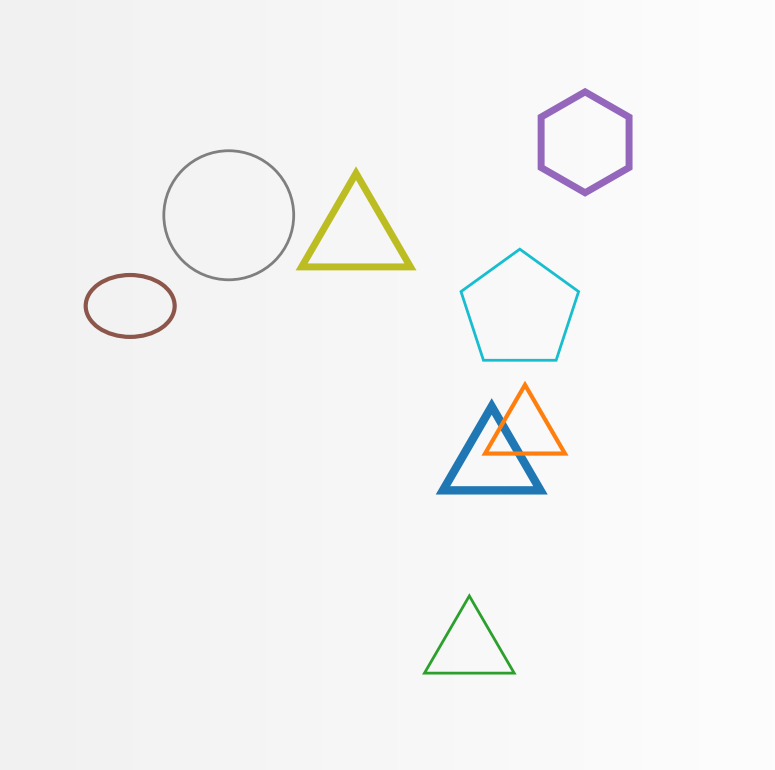[{"shape": "triangle", "thickness": 3, "radius": 0.36, "center": [0.634, 0.4]}, {"shape": "triangle", "thickness": 1.5, "radius": 0.3, "center": [0.677, 0.441]}, {"shape": "triangle", "thickness": 1, "radius": 0.33, "center": [0.606, 0.159]}, {"shape": "hexagon", "thickness": 2.5, "radius": 0.33, "center": [0.755, 0.815]}, {"shape": "oval", "thickness": 1.5, "radius": 0.29, "center": [0.168, 0.603]}, {"shape": "circle", "thickness": 1, "radius": 0.42, "center": [0.295, 0.72]}, {"shape": "triangle", "thickness": 2.5, "radius": 0.41, "center": [0.459, 0.694]}, {"shape": "pentagon", "thickness": 1, "radius": 0.4, "center": [0.671, 0.597]}]